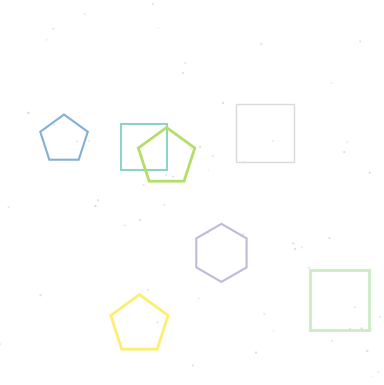[{"shape": "square", "thickness": 1.5, "radius": 0.3, "center": [0.374, 0.618]}, {"shape": "hexagon", "thickness": 1.5, "radius": 0.38, "center": [0.575, 0.343]}, {"shape": "pentagon", "thickness": 1.5, "radius": 0.32, "center": [0.166, 0.638]}, {"shape": "pentagon", "thickness": 2, "radius": 0.39, "center": [0.433, 0.592]}, {"shape": "square", "thickness": 1, "radius": 0.38, "center": [0.687, 0.653]}, {"shape": "square", "thickness": 2, "radius": 0.39, "center": [0.882, 0.22]}, {"shape": "pentagon", "thickness": 2, "radius": 0.39, "center": [0.362, 0.156]}]